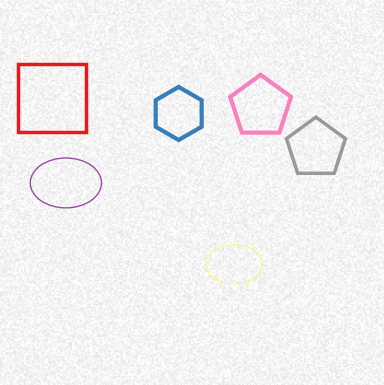[{"shape": "square", "thickness": 2.5, "radius": 0.44, "center": [0.135, 0.745]}, {"shape": "hexagon", "thickness": 3, "radius": 0.34, "center": [0.464, 0.705]}, {"shape": "oval", "thickness": 1, "radius": 0.46, "center": [0.171, 0.525]}, {"shape": "oval", "thickness": 0.5, "radius": 0.37, "center": [0.608, 0.313]}, {"shape": "pentagon", "thickness": 3, "radius": 0.42, "center": [0.677, 0.723]}, {"shape": "pentagon", "thickness": 2.5, "radius": 0.4, "center": [0.821, 0.615]}]